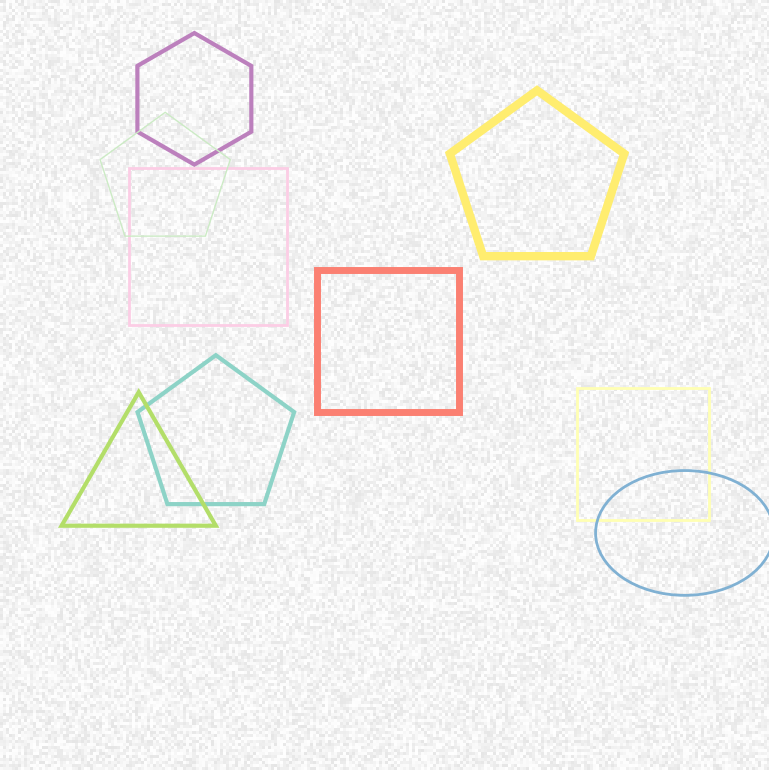[{"shape": "pentagon", "thickness": 1.5, "radius": 0.53, "center": [0.28, 0.432]}, {"shape": "square", "thickness": 1, "radius": 0.43, "center": [0.835, 0.411]}, {"shape": "square", "thickness": 2.5, "radius": 0.46, "center": [0.505, 0.557]}, {"shape": "oval", "thickness": 1, "radius": 0.58, "center": [0.889, 0.308]}, {"shape": "triangle", "thickness": 1.5, "radius": 0.58, "center": [0.18, 0.375]}, {"shape": "square", "thickness": 1, "radius": 0.51, "center": [0.27, 0.68]}, {"shape": "hexagon", "thickness": 1.5, "radius": 0.43, "center": [0.252, 0.872]}, {"shape": "pentagon", "thickness": 0.5, "radius": 0.44, "center": [0.215, 0.765]}, {"shape": "pentagon", "thickness": 3, "radius": 0.6, "center": [0.697, 0.764]}]